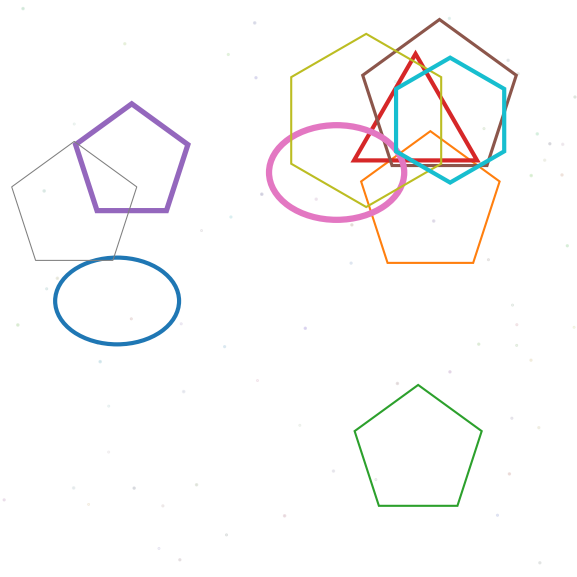[{"shape": "oval", "thickness": 2, "radius": 0.54, "center": [0.203, 0.478]}, {"shape": "pentagon", "thickness": 1, "radius": 0.63, "center": [0.745, 0.646]}, {"shape": "pentagon", "thickness": 1, "radius": 0.58, "center": [0.724, 0.217]}, {"shape": "triangle", "thickness": 2, "radius": 0.62, "center": [0.72, 0.783]}, {"shape": "pentagon", "thickness": 2.5, "radius": 0.51, "center": [0.228, 0.717]}, {"shape": "pentagon", "thickness": 1.5, "radius": 0.7, "center": [0.761, 0.826]}, {"shape": "oval", "thickness": 3, "radius": 0.59, "center": [0.583, 0.7]}, {"shape": "pentagon", "thickness": 0.5, "radius": 0.57, "center": [0.129, 0.64]}, {"shape": "hexagon", "thickness": 1, "radius": 0.75, "center": [0.634, 0.791]}, {"shape": "hexagon", "thickness": 2, "radius": 0.54, "center": [0.779, 0.791]}]